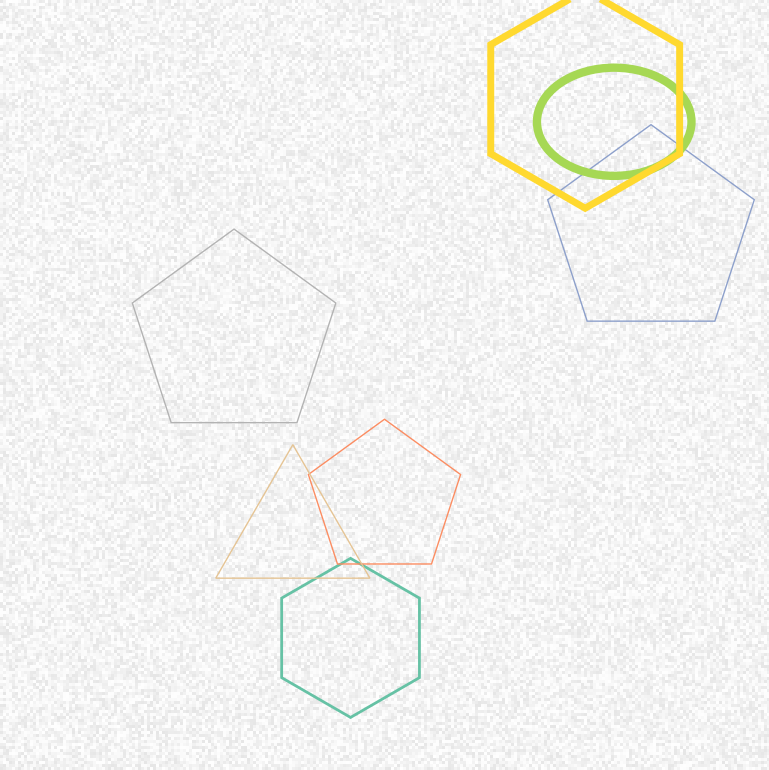[{"shape": "hexagon", "thickness": 1, "radius": 0.52, "center": [0.455, 0.172]}, {"shape": "pentagon", "thickness": 0.5, "radius": 0.52, "center": [0.499, 0.352]}, {"shape": "pentagon", "thickness": 0.5, "radius": 0.71, "center": [0.845, 0.697]}, {"shape": "oval", "thickness": 3, "radius": 0.5, "center": [0.798, 0.842]}, {"shape": "hexagon", "thickness": 2.5, "radius": 0.71, "center": [0.76, 0.871]}, {"shape": "triangle", "thickness": 0.5, "radius": 0.58, "center": [0.38, 0.307]}, {"shape": "pentagon", "thickness": 0.5, "radius": 0.69, "center": [0.304, 0.564]}]